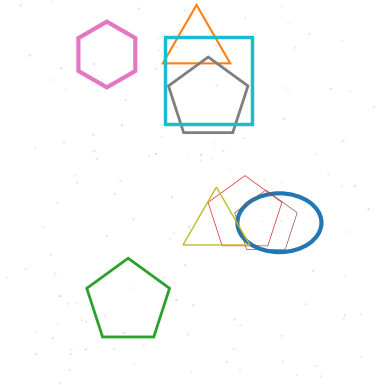[{"shape": "oval", "thickness": 3, "radius": 0.55, "center": [0.726, 0.421]}, {"shape": "triangle", "thickness": 1.5, "radius": 0.51, "center": [0.51, 0.886]}, {"shape": "pentagon", "thickness": 2, "radius": 0.57, "center": [0.333, 0.216]}, {"shape": "pentagon", "thickness": 0.5, "radius": 0.5, "center": [0.636, 0.443]}, {"shape": "pentagon", "thickness": 0.5, "radius": 0.43, "center": [0.691, 0.421]}, {"shape": "hexagon", "thickness": 3, "radius": 0.43, "center": [0.278, 0.858]}, {"shape": "pentagon", "thickness": 2, "radius": 0.54, "center": [0.541, 0.743]}, {"shape": "triangle", "thickness": 1, "radius": 0.5, "center": [0.562, 0.414]}, {"shape": "square", "thickness": 2.5, "radius": 0.56, "center": [0.541, 0.791]}]